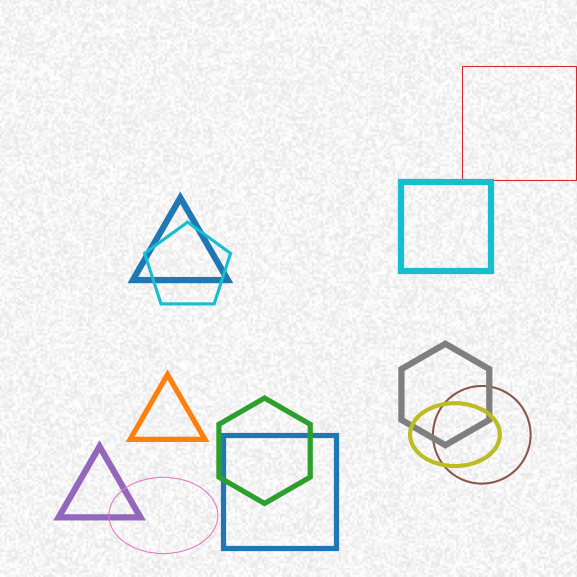[{"shape": "triangle", "thickness": 3, "radius": 0.48, "center": [0.312, 0.562]}, {"shape": "square", "thickness": 2.5, "radius": 0.49, "center": [0.485, 0.149]}, {"shape": "triangle", "thickness": 2.5, "radius": 0.37, "center": [0.29, 0.276]}, {"shape": "hexagon", "thickness": 2.5, "radius": 0.46, "center": [0.458, 0.219]}, {"shape": "square", "thickness": 0.5, "radius": 0.5, "center": [0.898, 0.786]}, {"shape": "triangle", "thickness": 3, "radius": 0.41, "center": [0.172, 0.144]}, {"shape": "circle", "thickness": 1, "radius": 0.42, "center": [0.834, 0.246]}, {"shape": "oval", "thickness": 0.5, "radius": 0.47, "center": [0.283, 0.107]}, {"shape": "hexagon", "thickness": 3, "radius": 0.44, "center": [0.771, 0.316]}, {"shape": "oval", "thickness": 2, "radius": 0.39, "center": [0.788, 0.247]}, {"shape": "pentagon", "thickness": 1.5, "radius": 0.39, "center": [0.325, 0.536]}, {"shape": "square", "thickness": 3, "radius": 0.39, "center": [0.772, 0.607]}]